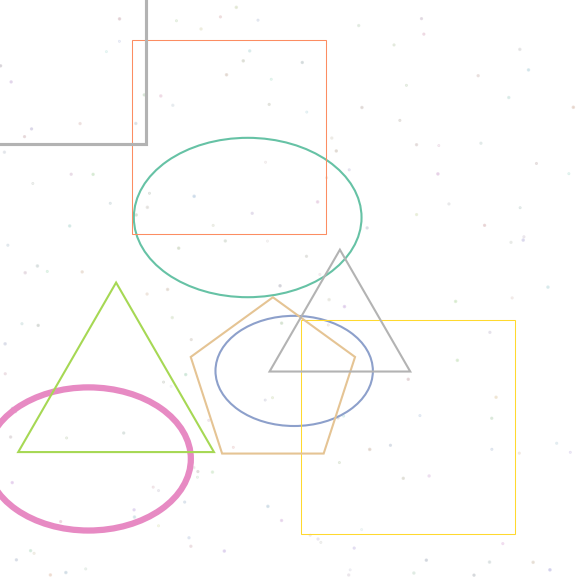[{"shape": "oval", "thickness": 1, "radius": 0.99, "center": [0.429, 0.622]}, {"shape": "square", "thickness": 0.5, "radius": 0.84, "center": [0.396, 0.761]}, {"shape": "oval", "thickness": 1, "radius": 0.68, "center": [0.509, 0.357]}, {"shape": "oval", "thickness": 3, "radius": 0.89, "center": [0.153, 0.204]}, {"shape": "triangle", "thickness": 1, "radius": 0.98, "center": [0.201, 0.314]}, {"shape": "square", "thickness": 0.5, "radius": 0.93, "center": [0.706, 0.26]}, {"shape": "pentagon", "thickness": 1, "radius": 0.75, "center": [0.473, 0.335]}, {"shape": "triangle", "thickness": 1, "radius": 0.7, "center": [0.589, 0.426]}, {"shape": "square", "thickness": 1.5, "radius": 0.69, "center": [0.115, 0.887]}]